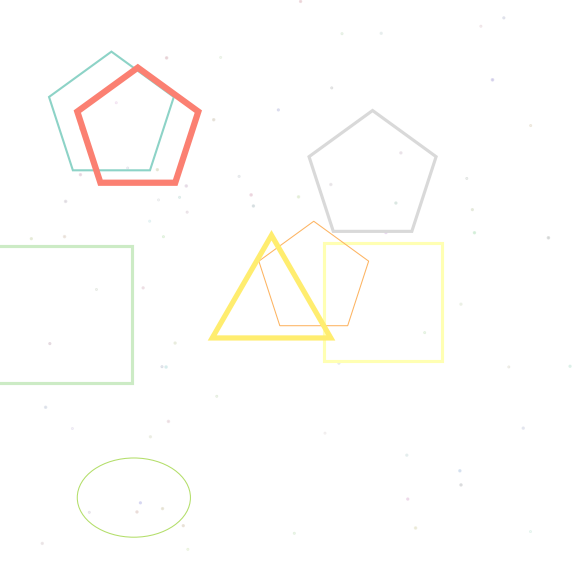[{"shape": "pentagon", "thickness": 1, "radius": 0.57, "center": [0.193, 0.796]}, {"shape": "square", "thickness": 1.5, "radius": 0.51, "center": [0.663, 0.476]}, {"shape": "pentagon", "thickness": 3, "radius": 0.55, "center": [0.239, 0.772]}, {"shape": "pentagon", "thickness": 0.5, "radius": 0.5, "center": [0.543, 0.516]}, {"shape": "oval", "thickness": 0.5, "radius": 0.49, "center": [0.232, 0.138]}, {"shape": "pentagon", "thickness": 1.5, "radius": 0.58, "center": [0.645, 0.692]}, {"shape": "square", "thickness": 1.5, "radius": 0.59, "center": [0.11, 0.455]}, {"shape": "triangle", "thickness": 2.5, "radius": 0.59, "center": [0.47, 0.473]}]